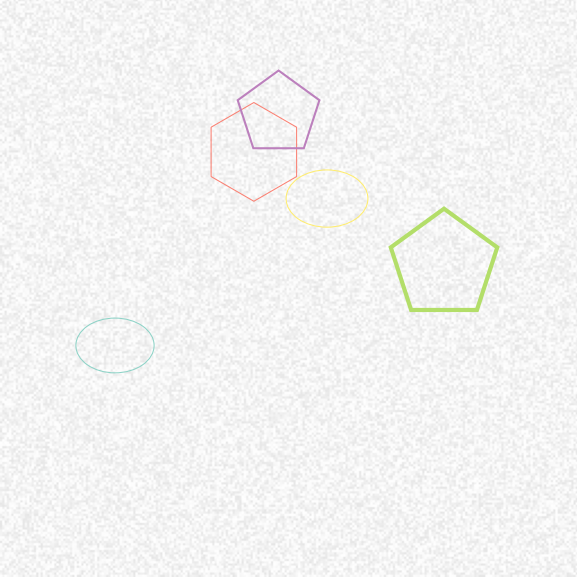[{"shape": "oval", "thickness": 0.5, "radius": 0.34, "center": [0.199, 0.401]}, {"shape": "hexagon", "thickness": 0.5, "radius": 0.43, "center": [0.44, 0.736]}, {"shape": "pentagon", "thickness": 2, "radius": 0.48, "center": [0.769, 0.541]}, {"shape": "pentagon", "thickness": 1, "radius": 0.37, "center": [0.482, 0.803]}, {"shape": "oval", "thickness": 0.5, "radius": 0.35, "center": [0.566, 0.655]}]